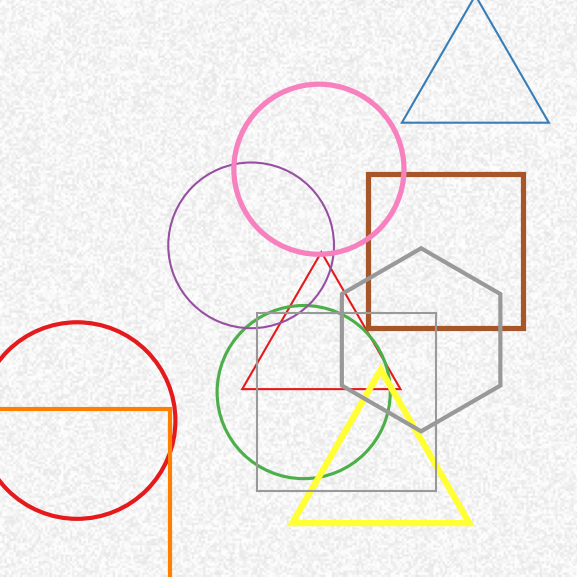[{"shape": "triangle", "thickness": 1, "radius": 0.79, "center": [0.556, 0.404]}, {"shape": "circle", "thickness": 2, "radius": 0.85, "center": [0.134, 0.271]}, {"shape": "triangle", "thickness": 1, "radius": 0.73, "center": [0.823, 0.86]}, {"shape": "circle", "thickness": 1.5, "radius": 0.75, "center": [0.526, 0.32]}, {"shape": "circle", "thickness": 1, "radius": 0.72, "center": [0.435, 0.574]}, {"shape": "square", "thickness": 2, "radius": 0.76, "center": [0.141, 0.139]}, {"shape": "triangle", "thickness": 3, "radius": 0.89, "center": [0.659, 0.182]}, {"shape": "square", "thickness": 2.5, "radius": 0.67, "center": [0.771, 0.565]}, {"shape": "circle", "thickness": 2.5, "radius": 0.74, "center": [0.552, 0.706]}, {"shape": "square", "thickness": 1, "radius": 0.77, "center": [0.6, 0.303]}, {"shape": "hexagon", "thickness": 2, "radius": 0.79, "center": [0.729, 0.411]}]